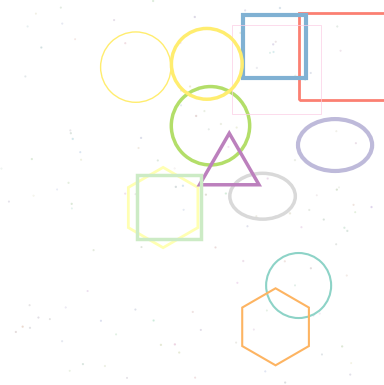[{"shape": "circle", "thickness": 1.5, "radius": 0.42, "center": [0.776, 0.258]}, {"shape": "hexagon", "thickness": 2, "radius": 0.52, "center": [0.424, 0.461]}, {"shape": "oval", "thickness": 3, "radius": 0.48, "center": [0.87, 0.623]}, {"shape": "square", "thickness": 2, "radius": 0.56, "center": [0.888, 0.853]}, {"shape": "square", "thickness": 3, "radius": 0.41, "center": [0.712, 0.879]}, {"shape": "hexagon", "thickness": 1.5, "radius": 0.5, "center": [0.716, 0.151]}, {"shape": "circle", "thickness": 2.5, "radius": 0.51, "center": [0.547, 0.673]}, {"shape": "square", "thickness": 0.5, "radius": 0.58, "center": [0.717, 0.819]}, {"shape": "oval", "thickness": 2.5, "radius": 0.43, "center": [0.682, 0.49]}, {"shape": "triangle", "thickness": 2.5, "radius": 0.45, "center": [0.596, 0.565]}, {"shape": "square", "thickness": 2.5, "radius": 0.42, "center": [0.438, 0.463]}, {"shape": "circle", "thickness": 1, "radius": 0.46, "center": [0.353, 0.826]}, {"shape": "circle", "thickness": 2.5, "radius": 0.46, "center": [0.537, 0.834]}]